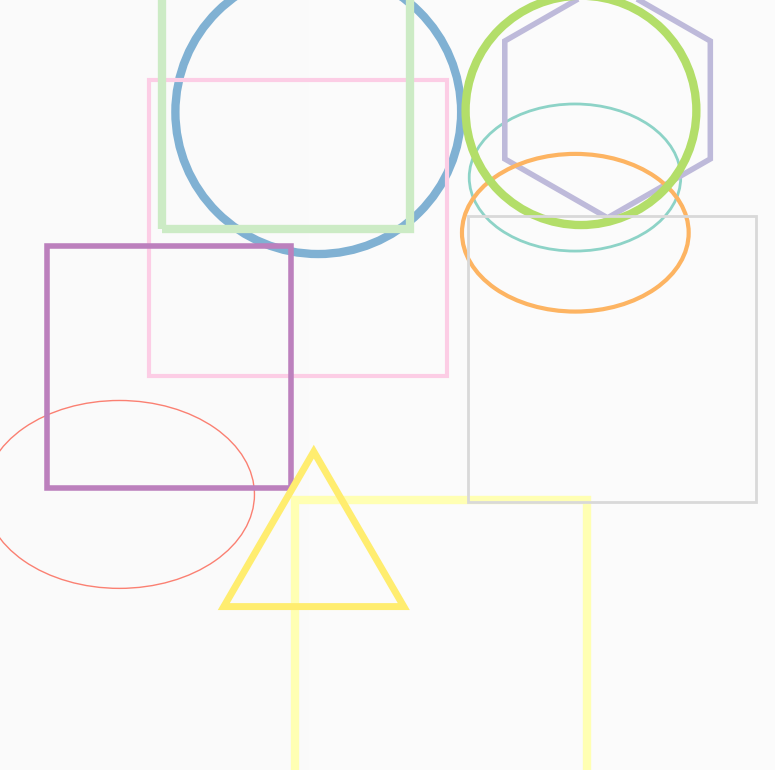[{"shape": "oval", "thickness": 1, "radius": 0.68, "center": [0.742, 0.769]}, {"shape": "square", "thickness": 3, "radius": 0.94, "center": [0.57, 0.162]}, {"shape": "hexagon", "thickness": 2, "radius": 0.77, "center": [0.784, 0.87]}, {"shape": "oval", "thickness": 0.5, "radius": 0.87, "center": [0.154, 0.358]}, {"shape": "circle", "thickness": 3, "radius": 0.92, "center": [0.411, 0.854]}, {"shape": "oval", "thickness": 1.5, "radius": 0.73, "center": [0.742, 0.698]}, {"shape": "circle", "thickness": 3, "radius": 0.74, "center": [0.75, 0.857]}, {"shape": "square", "thickness": 1.5, "radius": 0.96, "center": [0.385, 0.704]}, {"shape": "square", "thickness": 1, "radius": 0.93, "center": [0.79, 0.534]}, {"shape": "square", "thickness": 2, "radius": 0.79, "center": [0.218, 0.524]}, {"shape": "square", "thickness": 3, "radius": 0.8, "center": [0.369, 0.862]}, {"shape": "triangle", "thickness": 2.5, "radius": 0.67, "center": [0.405, 0.279]}]